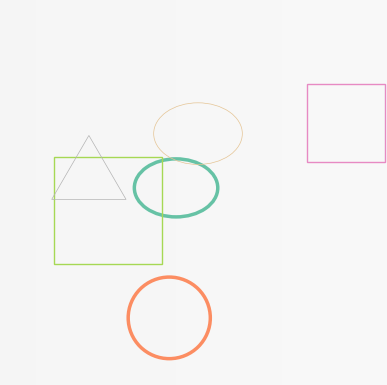[{"shape": "oval", "thickness": 2.5, "radius": 0.54, "center": [0.454, 0.512]}, {"shape": "circle", "thickness": 2.5, "radius": 0.53, "center": [0.437, 0.174]}, {"shape": "square", "thickness": 1, "radius": 0.5, "center": [0.894, 0.68]}, {"shape": "square", "thickness": 1, "radius": 0.7, "center": [0.279, 0.453]}, {"shape": "oval", "thickness": 0.5, "radius": 0.57, "center": [0.511, 0.653]}, {"shape": "triangle", "thickness": 0.5, "radius": 0.55, "center": [0.229, 0.537]}]